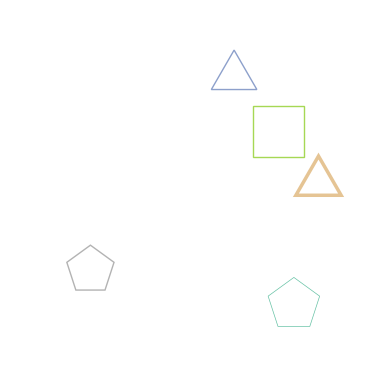[{"shape": "pentagon", "thickness": 0.5, "radius": 0.35, "center": [0.763, 0.209]}, {"shape": "triangle", "thickness": 1, "radius": 0.34, "center": [0.608, 0.802]}, {"shape": "square", "thickness": 1, "radius": 0.33, "center": [0.723, 0.659]}, {"shape": "triangle", "thickness": 2.5, "radius": 0.34, "center": [0.827, 0.527]}, {"shape": "pentagon", "thickness": 1, "radius": 0.32, "center": [0.235, 0.299]}]